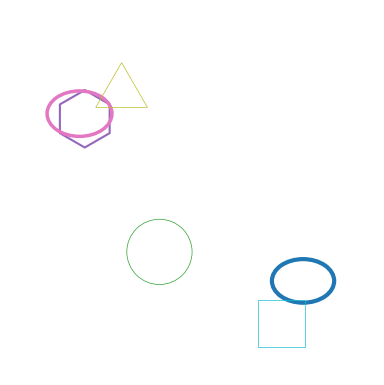[{"shape": "oval", "thickness": 3, "radius": 0.4, "center": [0.787, 0.27]}, {"shape": "circle", "thickness": 0.5, "radius": 0.42, "center": [0.414, 0.346]}, {"shape": "hexagon", "thickness": 1.5, "radius": 0.37, "center": [0.22, 0.691]}, {"shape": "oval", "thickness": 2.5, "radius": 0.42, "center": [0.207, 0.705]}, {"shape": "triangle", "thickness": 0.5, "radius": 0.39, "center": [0.316, 0.76]}, {"shape": "square", "thickness": 0.5, "radius": 0.31, "center": [0.732, 0.16]}]